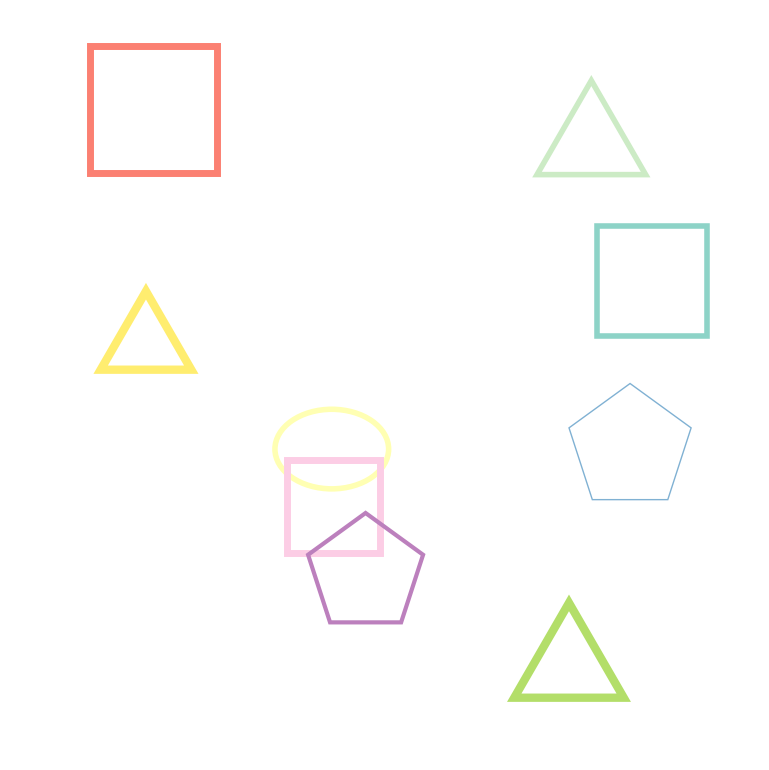[{"shape": "square", "thickness": 2, "radius": 0.36, "center": [0.847, 0.635]}, {"shape": "oval", "thickness": 2, "radius": 0.37, "center": [0.431, 0.417]}, {"shape": "square", "thickness": 2.5, "radius": 0.41, "center": [0.2, 0.858]}, {"shape": "pentagon", "thickness": 0.5, "radius": 0.42, "center": [0.818, 0.419]}, {"shape": "triangle", "thickness": 3, "radius": 0.41, "center": [0.739, 0.135]}, {"shape": "square", "thickness": 2.5, "radius": 0.3, "center": [0.433, 0.343]}, {"shape": "pentagon", "thickness": 1.5, "radius": 0.39, "center": [0.475, 0.255]}, {"shape": "triangle", "thickness": 2, "radius": 0.41, "center": [0.768, 0.814]}, {"shape": "triangle", "thickness": 3, "radius": 0.34, "center": [0.19, 0.554]}]